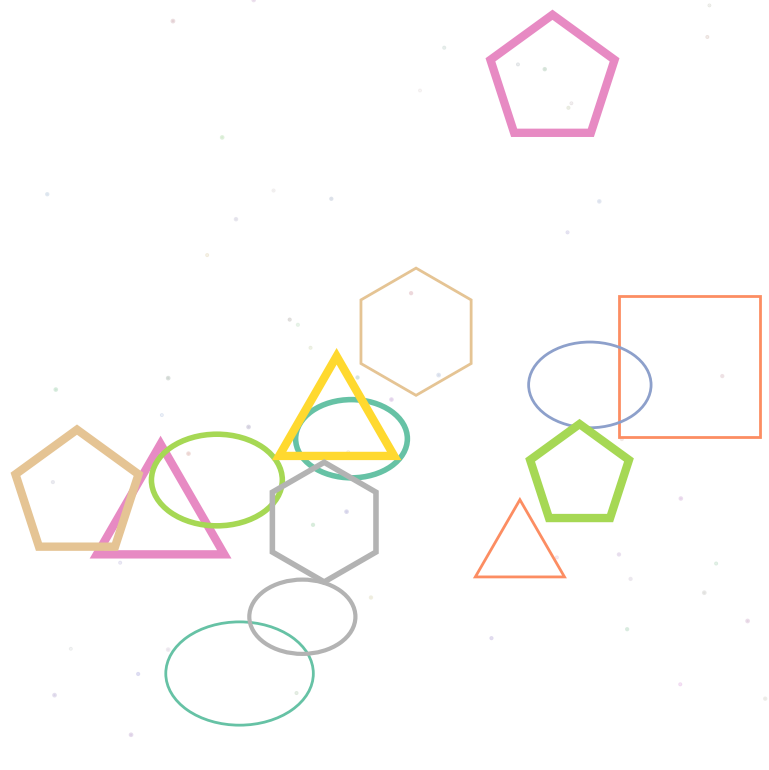[{"shape": "oval", "thickness": 1, "radius": 0.48, "center": [0.311, 0.125]}, {"shape": "oval", "thickness": 2, "radius": 0.36, "center": [0.456, 0.43]}, {"shape": "square", "thickness": 1, "radius": 0.46, "center": [0.895, 0.524]}, {"shape": "triangle", "thickness": 1, "radius": 0.33, "center": [0.675, 0.284]}, {"shape": "oval", "thickness": 1, "radius": 0.4, "center": [0.766, 0.5]}, {"shape": "triangle", "thickness": 3, "radius": 0.48, "center": [0.209, 0.328]}, {"shape": "pentagon", "thickness": 3, "radius": 0.42, "center": [0.718, 0.896]}, {"shape": "oval", "thickness": 2, "radius": 0.42, "center": [0.282, 0.377]}, {"shape": "pentagon", "thickness": 3, "radius": 0.34, "center": [0.753, 0.382]}, {"shape": "triangle", "thickness": 3, "radius": 0.43, "center": [0.437, 0.451]}, {"shape": "pentagon", "thickness": 3, "radius": 0.42, "center": [0.1, 0.358]}, {"shape": "hexagon", "thickness": 1, "radius": 0.41, "center": [0.54, 0.569]}, {"shape": "hexagon", "thickness": 2, "radius": 0.39, "center": [0.421, 0.322]}, {"shape": "oval", "thickness": 1.5, "radius": 0.34, "center": [0.393, 0.199]}]